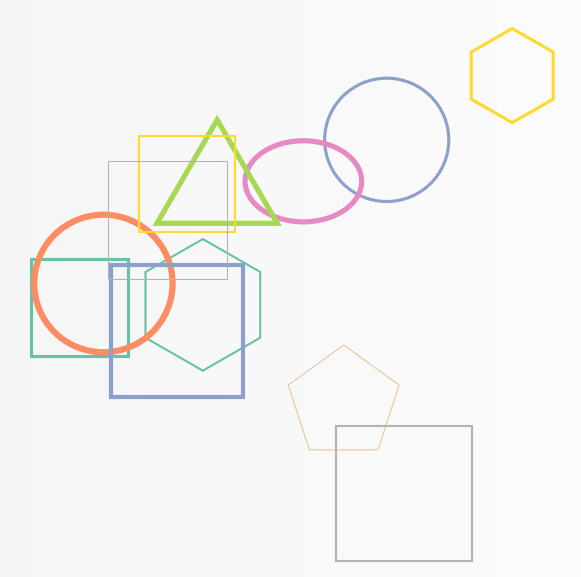[{"shape": "hexagon", "thickness": 1, "radius": 0.57, "center": [0.349, 0.471]}, {"shape": "square", "thickness": 1.5, "radius": 0.42, "center": [0.137, 0.467]}, {"shape": "circle", "thickness": 3, "radius": 0.6, "center": [0.178, 0.508]}, {"shape": "circle", "thickness": 1.5, "radius": 0.53, "center": [0.665, 0.757]}, {"shape": "square", "thickness": 2, "radius": 0.57, "center": [0.304, 0.426]}, {"shape": "oval", "thickness": 2.5, "radius": 0.5, "center": [0.522, 0.685]}, {"shape": "triangle", "thickness": 2.5, "radius": 0.6, "center": [0.374, 0.672]}, {"shape": "hexagon", "thickness": 1.5, "radius": 0.41, "center": [0.881, 0.868]}, {"shape": "square", "thickness": 1, "radius": 0.41, "center": [0.322, 0.681]}, {"shape": "pentagon", "thickness": 0.5, "radius": 0.5, "center": [0.591, 0.301]}, {"shape": "square", "thickness": 0.5, "radius": 0.51, "center": [0.288, 0.618]}, {"shape": "square", "thickness": 1, "radius": 0.59, "center": [0.696, 0.145]}]